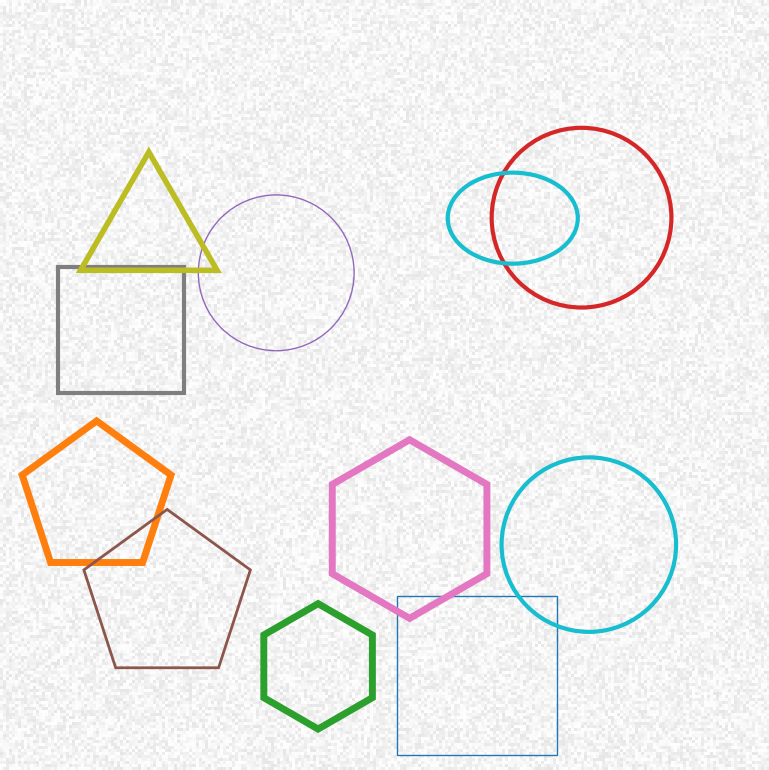[{"shape": "square", "thickness": 0.5, "radius": 0.52, "center": [0.619, 0.123]}, {"shape": "pentagon", "thickness": 2.5, "radius": 0.51, "center": [0.125, 0.352]}, {"shape": "hexagon", "thickness": 2.5, "radius": 0.41, "center": [0.413, 0.135]}, {"shape": "circle", "thickness": 1.5, "radius": 0.58, "center": [0.755, 0.717]}, {"shape": "circle", "thickness": 0.5, "radius": 0.51, "center": [0.359, 0.646]}, {"shape": "pentagon", "thickness": 1, "radius": 0.57, "center": [0.217, 0.225]}, {"shape": "hexagon", "thickness": 2.5, "radius": 0.58, "center": [0.532, 0.313]}, {"shape": "square", "thickness": 1.5, "radius": 0.41, "center": [0.157, 0.571]}, {"shape": "triangle", "thickness": 2, "radius": 0.51, "center": [0.193, 0.7]}, {"shape": "circle", "thickness": 1.5, "radius": 0.57, "center": [0.765, 0.293]}, {"shape": "oval", "thickness": 1.5, "radius": 0.42, "center": [0.666, 0.717]}]